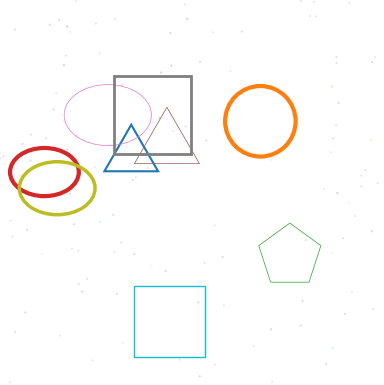[{"shape": "triangle", "thickness": 1.5, "radius": 0.4, "center": [0.341, 0.595]}, {"shape": "circle", "thickness": 3, "radius": 0.46, "center": [0.676, 0.685]}, {"shape": "pentagon", "thickness": 0.5, "radius": 0.42, "center": [0.753, 0.336]}, {"shape": "oval", "thickness": 3, "radius": 0.45, "center": [0.115, 0.553]}, {"shape": "triangle", "thickness": 0.5, "radius": 0.49, "center": [0.434, 0.624]}, {"shape": "oval", "thickness": 0.5, "radius": 0.57, "center": [0.28, 0.701]}, {"shape": "square", "thickness": 2, "radius": 0.5, "center": [0.396, 0.701]}, {"shape": "oval", "thickness": 2.5, "radius": 0.49, "center": [0.149, 0.511]}, {"shape": "square", "thickness": 1, "radius": 0.46, "center": [0.441, 0.165]}]